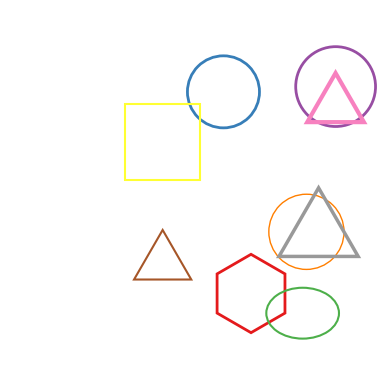[{"shape": "hexagon", "thickness": 2, "radius": 0.51, "center": [0.652, 0.238]}, {"shape": "circle", "thickness": 2, "radius": 0.47, "center": [0.58, 0.761]}, {"shape": "oval", "thickness": 1.5, "radius": 0.47, "center": [0.786, 0.187]}, {"shape": "circle", "thickness": 2, "radius": 0.52, "center": [0.872, 0.775]}, {"shape": "circle", "thickness": 1, "radius": 0.49, "center": [0.796, 0.398]}, {"shape": "square", "thickness": 1.5, "radius": 0.49, "center": [0.422, 0.631]}, {"shape": "triangle", "thickness": 1.5, "radius": 0.43, "center": [0.422, 0.317]}, {"shape": "triangle", "thickness": 3, "radius": 0.42, "center": [0.872, 0.725]}, {"shape": "triangle", "thickness": 2.5, "radius": 0.59, "center": [0.827, 0.393]}]